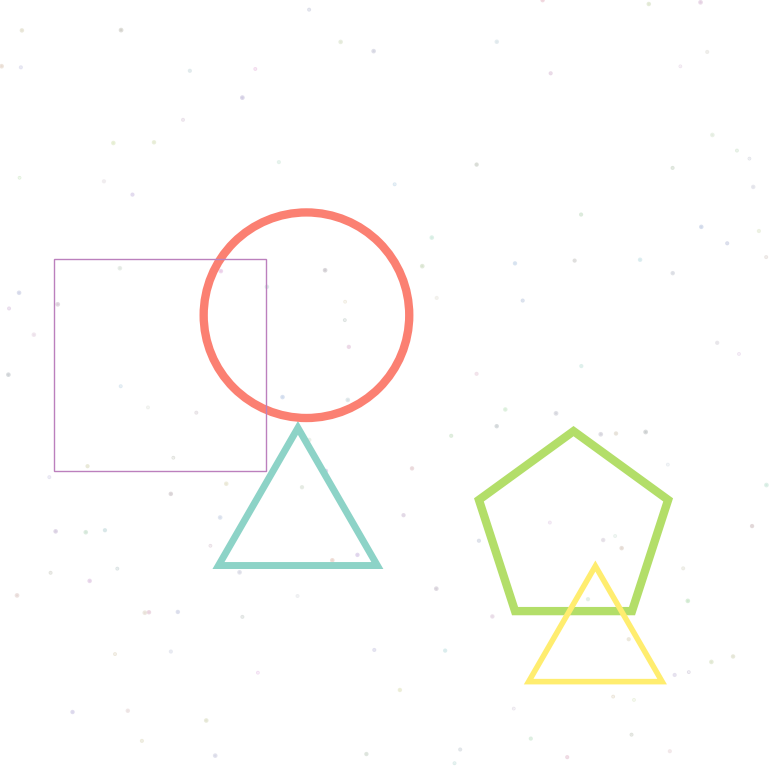[{"shape": "triangle", "thickness": 2.5, "radius": 0.6, "center": [0.387, 0.325]}, {"shape": "circle", "thickness": 3, "radius": 0.67, "center": [0.398, 0.591]}, {"shape": "pentagon", "thickness": 3, "radius": 0.65, "center": [0.745, 0.311]}, {"shape": "square", "thickness": 0.5, "radius": 0.69, "center": [0.208, 0.526]}, {"shape": "triangle", "thickness": 2, "radius": 0.5, "center": [0.773, 0.165]}]